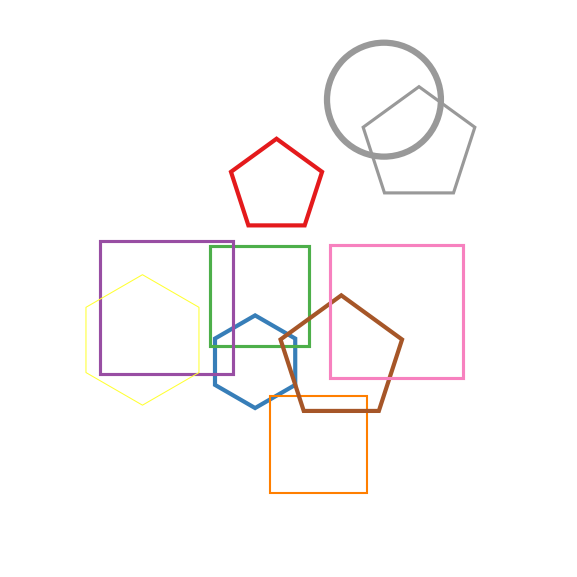[{"shape": "pentagon", "thickness": 2, "radius": 0.41, "center": [0.479, 0.676]}, {"shape": "hexagon", "thickness": 2, "radius": 0.4, "center": [0.442, 0.373]}, {"shape": "square", "thickness": 1.5, "radius": 0.43, "center": [0.45, 0.486]}, {"shape": "square", "thickness": 1.5, "radius": 0.57, "center": [0.288, 0.466]}, {"shape": "square", "thickness": 1, "radius": 0.42, "center": [0.551, 0.23]}, {"shape": "hexagon", "thickness": 0.5, "radius": 0.56, "center": [0.247, 0.411]}, {"shape": "pentagon", "thickness": 2, "radius": 0.55, "center": [0.591, 0.377]}, {"shape": "square", "thickness": 1.5, "radius": 0.58, "center": [0.687, 0.46]}, {"shape": "pentagon", "thickness": 1.5, "radius": 0.51, "center": [0.726, 0.747]}, {"shape": "circle", "thickness": 3, "radius": 0.49, "center": [0.665, 0.827]}]